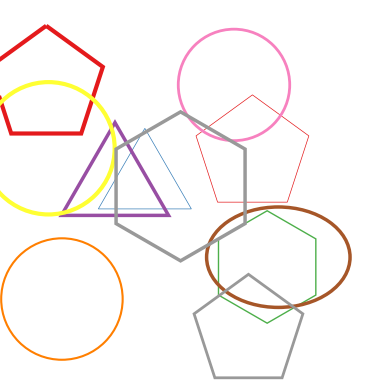[{"shape": "pentagon", "thickness": 3, "radius": 0.77, "center": [0.12, 0.778]}, {"shape": "pentagon", "thickness": 0.5, "radius": 0.77, "center": [0.656, 0.6]}, {"shape": "triangle", "thickness": 0.5, "radius": 0.7, "center": [0.376, 0.527]}, {"shape": "hexagon", "thickness": 1, "radius": 0.73, "center": [0.694, 0.307]}, {"shape": "triangle", "thickness": 2.5, "radius": 0.8, "center": [0.299, 0.521]}, {"shape": "circle", "thickness": 1.5, "radius": 0.79, "center": [0.161, 0.223]}, {"shape": "circle", "thickness": 3, "radius": 0.86, "center": [0.126, 0.615]}, {"shape": "oval", "thickness": 2.5, "radius": 0.93, "center": [0.723, 0.332]}, {"shape": "circle", "thickness": 2, "radius": 0.72, "center": [0.608, 0.779]}, {"shape": "pentagon", "thickness": 2, "radius": 0.74, "center": [0.645, 0.139]}, {"shape": "hexagon", "thickness": 2.5, "radius": 0.97, "center": [0.469, 0.516]}]